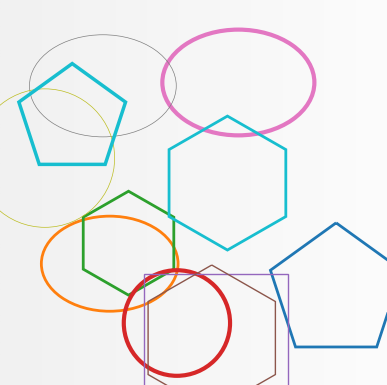[{"shape": "pentagon", "thickness": 2, "radius": 0.89, "center": [0.867, 0.243]}, {"shape": "oval", "thickness": 2, "radius": 0.88, "center": [0.283, 0.315]}, {"shape": "hexagon", "thickness": 2, "radius": 0.67, "center": [0.332, 0.368]}, {"shape": "circle", "thickness": 3, "radius": 0.69, "center": [0.457, 0.161]}, {"shape": "square", "thickness": 1, "radius": 0.92, "center": [0.557, 0.103]}, {"shape": "hexagon", "thickness": 1, "radius": 0.95, "center": [0.546, 0.122]}, {"shape": "oval", "thickness": 3, "radius": 0.98, "center": [0.615, 0.786]}, {"shape": "oval", "thickness": 0.5, "radius": 0.95, "center": [0.265, 0.777]}, {"shape": "circle", "thickness": 0.5, "radius": 0.9, "center": [0.116, 0.589]}, {"shape": "pentagon", "thickness": 2.5, "radius": 0.72, "center": [0.186, 0.69]}, {"shape": "hexagon", "thickness": 2, "radius": 0.87, "center": [0.587, 0.525]}]